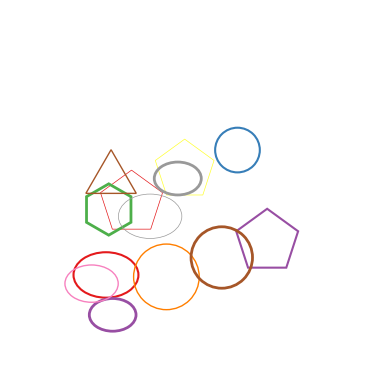[{"shape": "pentagon", "thickness": 0.5, "radius": 0.42, "center": [0.342, 0.473]}, {"shape": "oval", "thickness": 1.5, "radius": 0.42, "center": [0.275, 0.286]}, {"shape": "circle", "thickness": 1.5, "radius": 0.29, "center": [0.617, 0.61]}, {"shape": "hexagon", "thickness": 2, "radius": 0.33, "center": [0.282, 0.456]}, {"shape": "pentagon", "thickness": 1.5, "radius": 0.42, "center": [0.694, 0.373]}, {"shape": "oval", "thickness": 2, "radius": 0.3, "center": [0.293, 0.182]}, {"shape": "circle", "thickness": 1, "radius": 0.43, "center": [0.432, 0.281]}, {"shape": "pentagon", "thickness": 0.5, "radius": 0.4, "center": [0.48, 0.558]}, {"shape": "triangle", "thickness": 1, "radius": 0.38, "center": [0.289, 0.536]}, {"shape": "circle", "thickness": 2, "radius": 0.4, "center": [0.576, 0.331]}, {"shape": "oval", "thickness": 1, "radius": 0.35, "center": [0.238, 0.263]}, {"shape": "oval", "thickness": 0.5, "radius": 0.41, "center": [0.39, 0.438]}, {"shape": "oval", "thickness": 2, "radius": 0.31, "center": [0.462, 0.536]}]